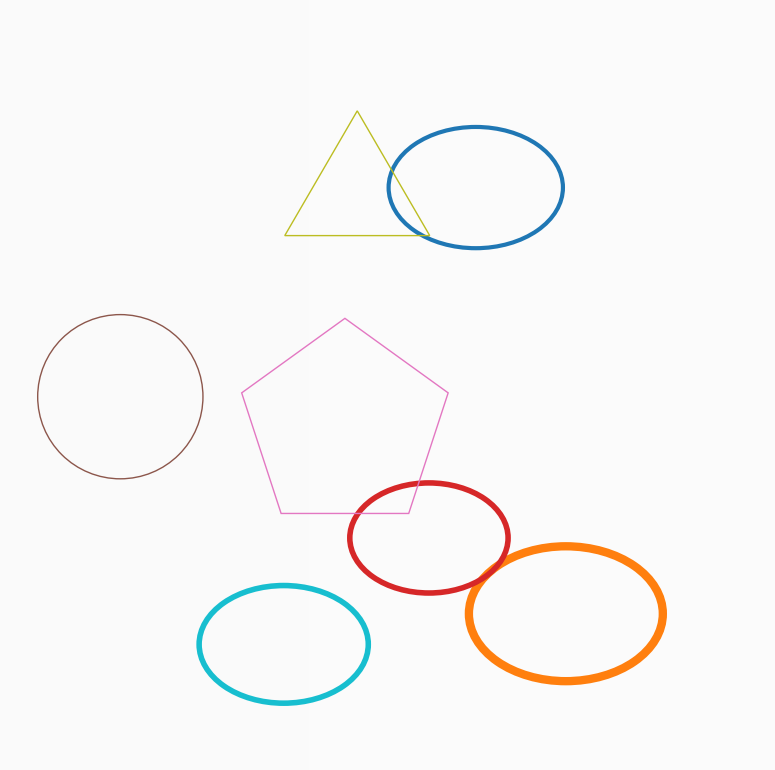[{"shape": "oval", "thickness": 1.5, "radius": 0.56, "center": [0.614, 0.756]}, {"shape": "oval", "thickness": 3, "radius": 0.63, "center": [0.73, 0.203]}, {"shape": "oval", "thickness": 2, "radius": 0.51, "center": [0.553, 0.301]}, {"shape": "circle", "thickness": 0.5, "radius": 0.53, "center": [0.155, 0.485]}, {"shape": "pentagon", "thickness": 0.5, "radius": 0.7, "center": [0.445, 0.446]}, {"shape": "triangle", "thickness": 0.5, "radius": 0.54, "center": [0.461, 0.748]}, {"shape": "oval", "thickness": 2, "radius": 0.55, "center": [0.366, 0.163]}]